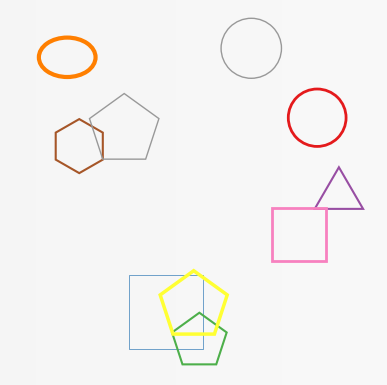[{"shape": "circle", "thickness": 2, "radius": 0.37, "center": [0.819, 0.694]}, {"shape": "square", "thickness": 0.5, "radius": 0.48, "center": [0.428, 0.19]}, {"shape": "pentagon", "thickness": 1.5, "radius": 0.37, "center": [0.514, 0.114]}, {"shape": "triangle", "thickness": 1.5, "radius": 0.36, "center": [0.875, 0.493]}, {"shape": "oval", "thickness": 3, "radius": 0.37, "center": [0.173, 0.851]}, {"shape": "pentagon", "thickness": 2.5, "radius": 0.45, "center": [0.5, 0.206]}, {"shape": "hexagon", "thickness": 1.5, "radius": 0.35, "center": [0.205, 0.62]}, {"shape": "square", "thickness": 2, "radius": 0.35, "center": [0.772, 0.391]}, {"shape": "pentagon", "thickness": 1, "radius": 0.47, "center": [0.321, 0.663]}, {"shape": "circle", "thickness": 1, "radius": 0.39, "center": [0.648, 0.875]}]